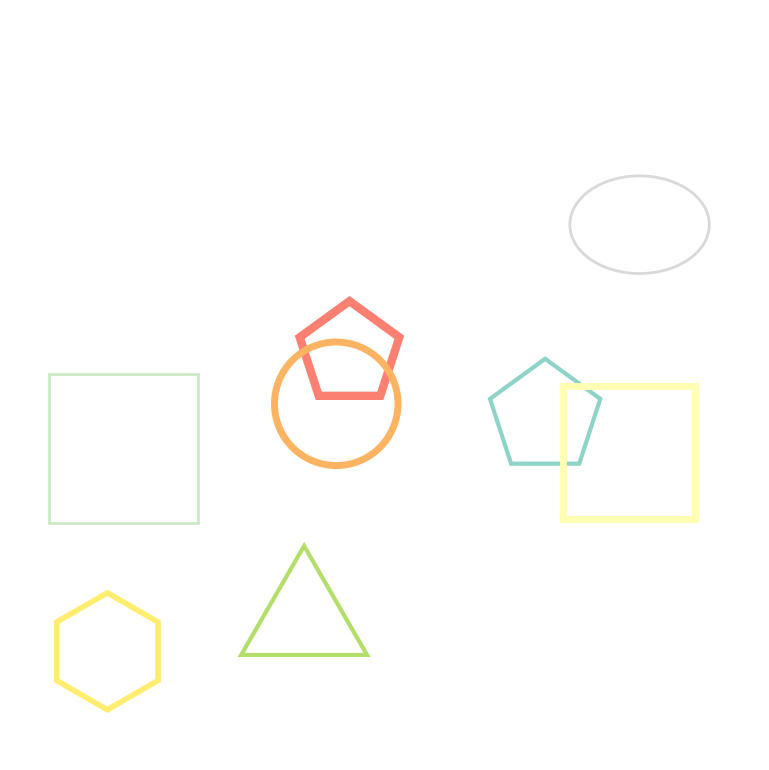[{"shape": "pentagon", "thickness": 1.5, "radius": 0.38, "center": [0.708, 0.459]}, {"shape": "square", "thickness": 2.5, "radius": 0.43, "center": [0.817, 0.412]}, {"shape": "pentagon", "thickness": 3, "radius": 0.34, "center": [0.454, 0.541]}, {"shape": "circle", "thickness": 2.5, "radius": 0.4, "center": [0.437, 0.476]}, {"shape": "triangle", "thickness": 1.5, "radius": 0.47, "center": [0.395, 0.197]}, {"shape": "oval", "thickness": 1, "radius": 0.45, "center": [0.831, 0.708]}, {"shape": "square", "thickness": 1, "radius": 0.48, "center": [0.161, 0.418]}, {"shape": "hexagon", "thickness": 2, "radius": 0.38, "center": [0.139, 0.154]}]